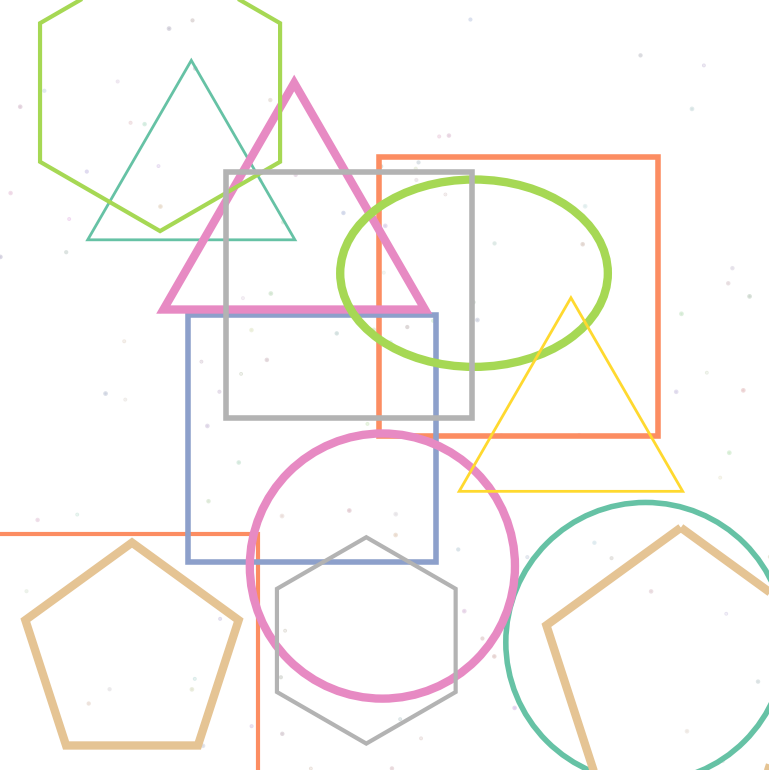[{"shape": "circle", "thickness": 2, "radius": 0.91, "center": [0.838, 0.166]}, {"shape": "triangle", "thickness": 1, "radius": 0.78, "center": [0.248, 0.766]}, {"shape": "square", "thickness": 2, "radius": 0.91, "center": [0.673, 0.615]}, {"shape": "square", "thickness": 1.5, "radius": 0.89, "center": [0.157, 0.128]}, {"shape": "square", "thickness": 2, "radius": 0.8, "center": [0.405, 0.431]}, {"shape": "triangle", "thickness": 3, "radius": 0.98, "center": [0.382, 0.696]}, {"shape": "circle", "thickness": 3, "radius": 0.86, "center": [0.497, 0.265]}, {"shape": "oval", "thickness": 3, "radius": 0.87, "center": [0.616, 0.645]}, {"shape": "hexagon", "thickness": 1.5, "radius": 0.9, "center": [0.208, 0.88]}, {"shape": "triangle", "thickness": 1, "radius": 0.84, "center": [0.741, 0.446]}, {"shape": "pentagon", "thickness": 3, "radius": 0.92, "center": [0.884, 0.131]}, {"shape": "pentagon", "thickness": 3, "radius": 0.73, "center": [0.171, 0.15]}, {"shape": "hexagon", "thickness": 1.5, "radius": 0.67, "center": [0.476, 0.168]}, {"shape": "square", "thickness": 2, "radius": 0.8, "center": [0.453, 0.617]}]